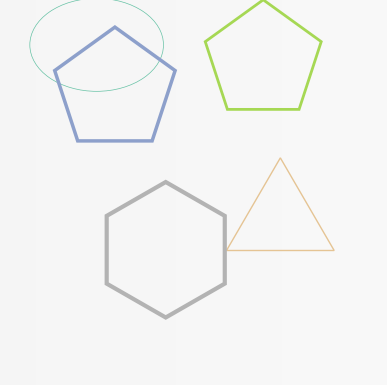[{"shape": "oval", "thickness": 0.5, "radius": 0.86, "center": [0.249, 0.883]}, {"shape": "pentagon", "thickness": 2.5, "radius": 0.82, "center": [0.297, 0.766]}, {"shape": "pentagon", "thickness": 2, "radius": 0.79, "center": [0.679, 0.843]}, {"shape": "triangle", "thickness": 1, "radius": 0.8, "center": [0.723, 0.43]}, {"shape": "hexagon", "thickness": 3, "radius": 0.88, "center": [0.428, 0.351]}]